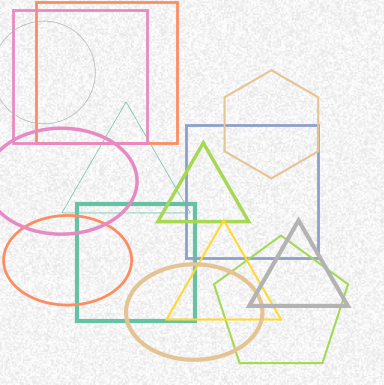[{"shape": "triangle", "thickness": 0.5, "radius": 0.96, "center": [0.327, 0.543]}, {"shape": "square", "thickness": 3, "radius": 0.76, "center": [0.353, 0.318]}, {"shape": "square", "thickness": 2, "radius": 0.92, "center": [0.278, 0.812]}, {"shape": "oval", "thickness": 2, "radius": 0.83, "center": [0.176, 0.324]}, {"shape": "square", "thickness": 2, "radius": 0.86, "center": [0.655, 0.502]}, {"shape": "oval", "thickness": 2.5, "radius": 0.98, "center": [0.159, 0.529]}, {"shape": "square", "thickness": 2, "radius": 0.87, "center": [0.209, 0.801]}, {"shape": "pentagon", "thickness": 1.5, "radius": 0.92, "center": [0.73, 0.205]}, {"shape": "triangle", "thickness": 2.5, "radius": 0.68, "center": [0.528, 0.493]}, {"shape": "triangle", "thickness": 1.5, "radius": 0.86, "center": [0.581, 0.256]}, {"shape": "hexagon", "thickness": 1.5, "radius": 0.7, "center": [0.705, 0.677]}, {"shape": "oval", "thickness": 3, "radius": 0.89, "center": [0.504, 0.189]}, {"shape": "circle", "thickness": 0.5, "radius": 0.67, "center": [0.114, 0.812]}, {"shape": "triangle", "thickness": 3, "radius": 0.74, "center": [0.775, 0.279]}]